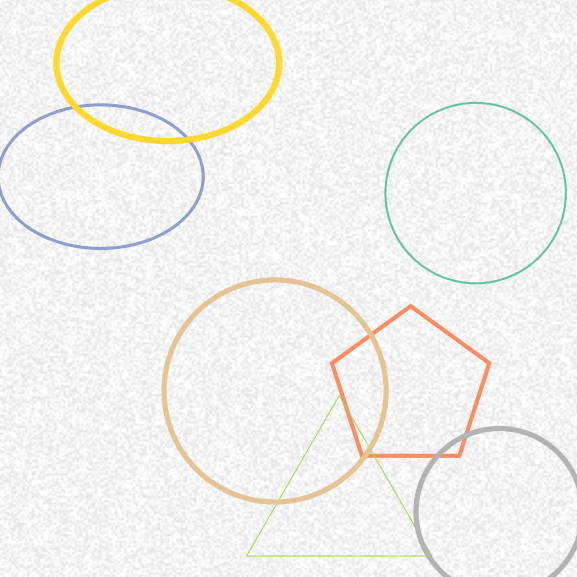[{"shape": "circle", "thickness": 1, "radius": 0.78, "center": [0.824, 0.665]}, {"shape": "pentagon", "thickness": 2, "radius": 0.72, "center": [0.711, 0.326]}, {"shape": "oval", "thickness": 1.5, "radius": 0.89, "center": [0.174, 0.693]}, {"shape": "triangle", "thickness": 0.5, "radius": 0.93, "center": [0.587, 0.129]}, {"shape": "oval", "thickness": 3, "radius": 0.96, "center": [0.291, 0.89]}, {"shape": "circle", "thickness": 2.5, "radius": 0.96, "center": [0.476, 0.322]}, {"shape": "circle", "thickness": 2.5, "radius": 0.72, "center": [0.865, 0.113]}]